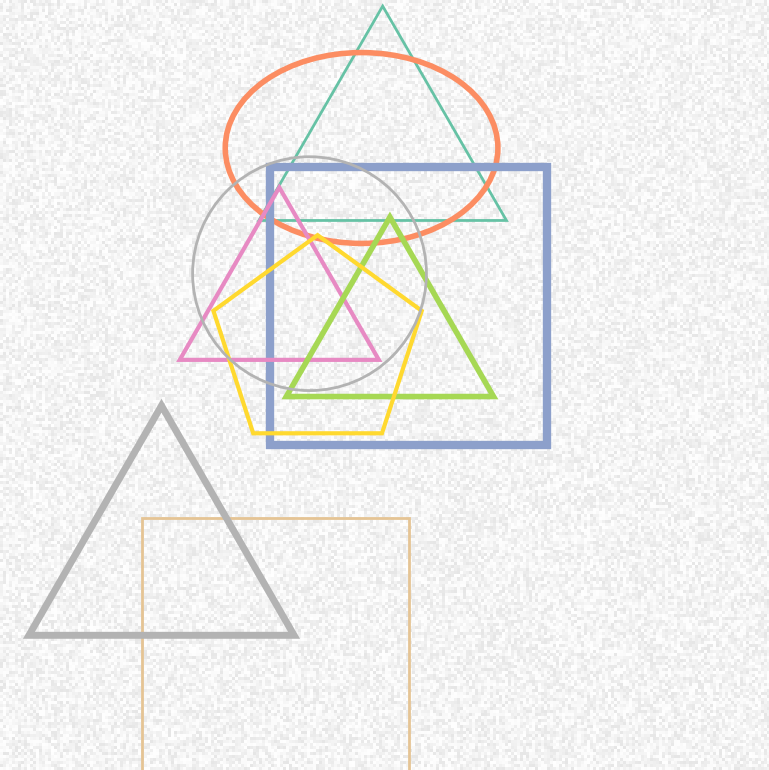[{"shape": "triangle", "thickness": 1, "radius": 0.93, "center": [0.497, 0.806]}, {"shape": "oval", "thickness": 2, "radius": 0.89, "center": [0.47, 0.808]}, {"shape": "square", "thickness": 3, "radius": 0.9, "center": [0.53, 0.603]}, {"shape": "triangle", "thickness": 1.5, "radius": 0.75, "center": [0.363, 0.607]}, {"shape": "triangle", "thickness": 2, "radius": 0.78, "center": [0.506, 0.563]}, {"shape": "pentagon", "thickness": 1.5, "radius": 0.71, "center": [0.412, 0.552]}, {"shape": "square", "thickness": 1, "radius": 0.86, "center": [0.358, 0.154]}, {"shape": "circle", "thickness": 1, "radius": 0.76, "center": [0.402, 0.645]}, {"shape": "triangle", "thickness": 2.5, "radius": 0.99, "center": [0.21, 0.274]}]